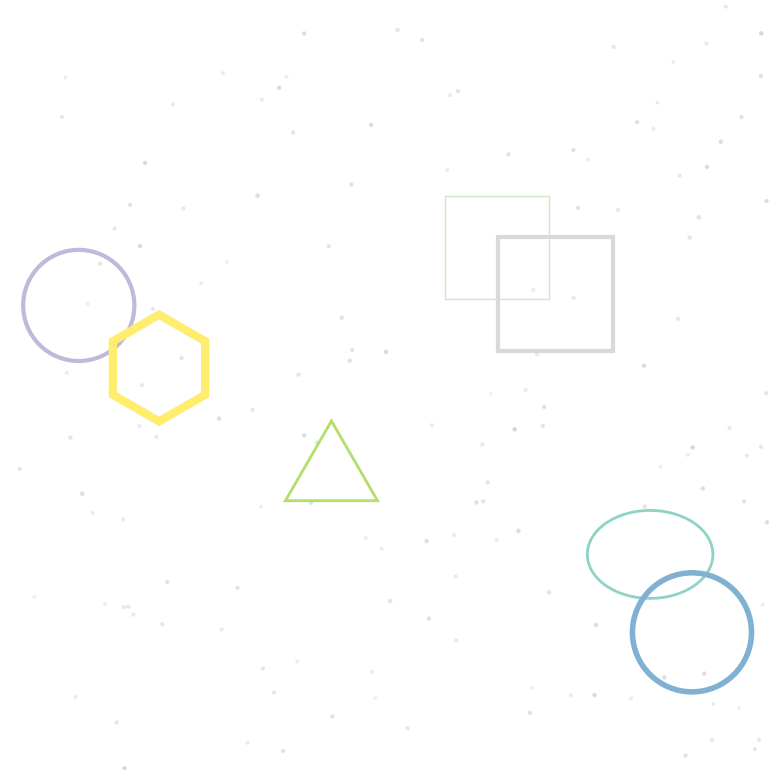[{"shape": "oval", "thickness": 1, "radius": 0.41, "center": [0.844, 0.28]}, {"shape": "circle", "thickness": 1.5, "radius": 0.36, "center": [0.102, 0.603]}, {"shape": "circle", "thickness": 2, "radius": 0.39, "center": [0.899, 0.179]}, {"shape": "triangle", "thickness": 1, "radius": 0.35, "center": [0.43, 0.384]}, {"shape": "square", "thickness": 1.5, "radius": 0.37, "center": [0.721, 0.618]}, {"shape": "square", "thickness": 0.5, "radius": 0.34, "center": [0.646, 0.678]}, {"shape": "hexagon", "thickness": 3, "radius": 0.35, "center": [0.207, 0.522]}]